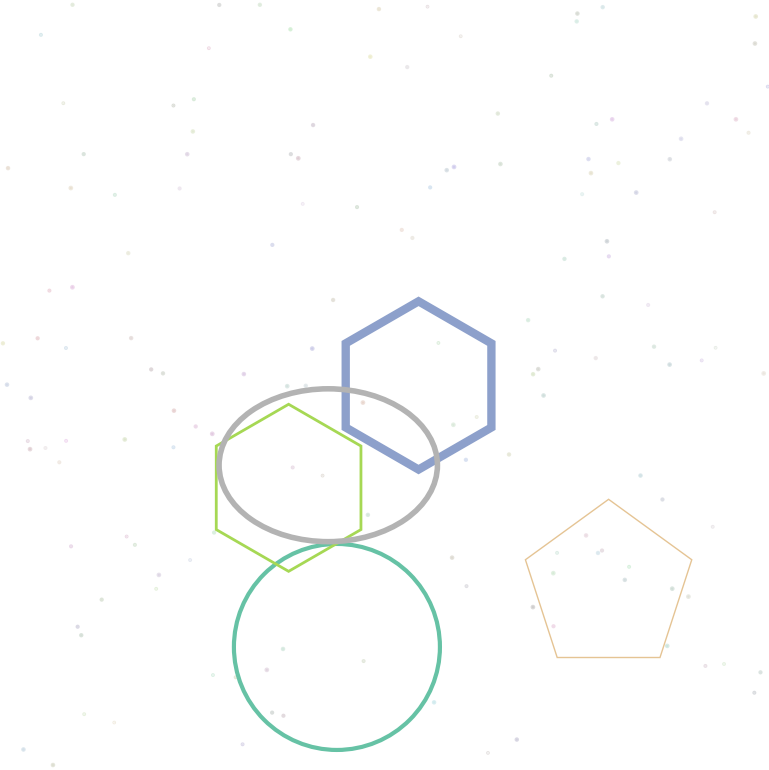[{"shape": "circle", "thickness": 1.5, "radius": 0.67, "center": [0.438, 0.16]}, {"shape": "hexagon", "thickness": 3, "radius": 0.55, "center": [0.544, 0.499]}, {"shape": "hexagon", "thickness": 1, "radius": 0.54, "center": [0.375, 0.366]}, {"shape": "pentagon", "thickness": 0.5, "radius": 0.57, "center": [0.79, 0.238]}, {"shape": "oval", "thickness": 2, "radius": 0.71, "center": [0.426, 0.396]}]